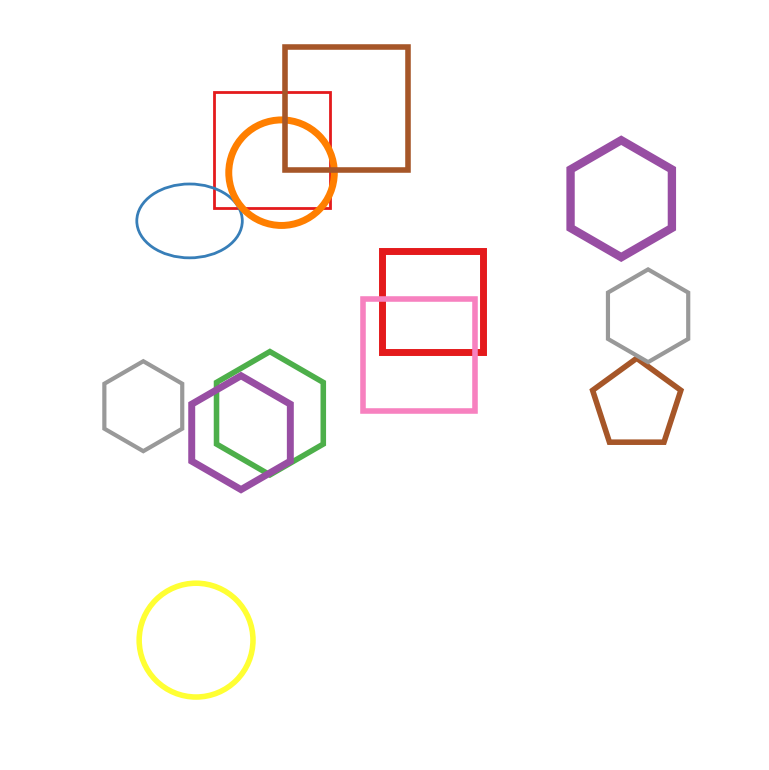[{"shape": "square", "thickness": 2.5, "radius": 0.33, "center": [0.561, 0.609]}, {"shape": "square", "thickness": 1, "radius": 0.38, "center": [0.353, 0.805]}, {"shape": "oval", "thickness": 1, "radius": 0.34, "center": [0.246, 0.713]}, {"shape": "hexagon", "thickness": 2, "radius": 0.4, "center": [0.351, 0.463]}, {"shape": "hexagon", "thickness": 2.5, "radius": 0.37, "center": [0.313, 0.438]}, {"shape": "hexagon", "thickness": 3, "radius": 0.38, "center": [0.807, 0.742]}, {"shape": "circle", "thickness": 2.5, "radius": 0.34, "center": [0.366, 0.776]}, {"shape": "circle", "thickness": 2, "radius": 0.37, "center": [0.255, 0.169]}, {"shape": "square", "thickness": 2, "radius": 0.4, "center": [0.45, 0.859]}, {"shape": "pentagon", "thickness": 2, "radius": 0.3, "center": [0.827, 0.474]}, {"shape": "square", "thickness": 2, "radius": 0.36, "center": [0.544, 0.539]}, {"shape": "hexagon", "thickness": 1.5, "radius": 0.3, "center": [0.842, 0.59]}, {"shape": "hexagon", "thickness": 1.5, "radius": 0.29, "center": [0.186, 0.472]}]